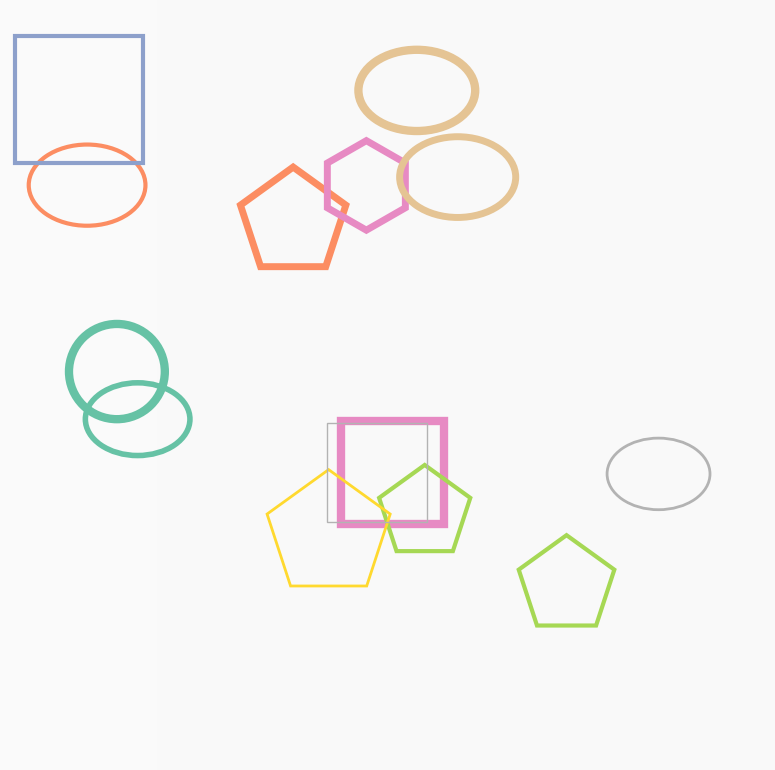[{"shape": "circle", "thickness": 3, "radius": 0.31, "center": [0.151, 0.517]}, {"shape": "oval", "thickness": 2, "radius": 0.34, "center": [0.178, 0.456]}, {"shape": "pentagon", "thickness": 2.5, "radius": 0.36, "center": [0.378, 0.712]}, {"shape": "oval", "thickness": 1.5, "radius": 0.38, "center": [0.112, 0.76]}, {"shape": "square", "thickness": 1.5, "radius": 0.41, "center": [0.102, 0.871]}, {"shape": "hexagon", "thickness": 2.5, "radius": 0.29, "center": [0.473, 0.759]}, {"shape": "square", "thickness": 3, "radius": 0.33, "center": [0.506, 0.387]}, {"shape": "pentagon", "thickness": 1.5, "radius": 0.32, "center": [0.731, 0.24]}, {"shape": "pentagon", "thickness": 1.5, "radius": 0.31, "center": [0.548, 0.334]}, {"shape": "pentagon", "thickness": 1, "radius": 0.42, "center": [0.424, 0.307]}, {"shape": "oval", "thickness": 2.5, "radius": 0.37, "center": [0.591, 0.77]}, {"shape": "oval", "thickness": 3, "radius": 0.38, "center": [0.538, 0.883]}, {"shape": "oval", "thickness": 1, "radius": 0.33, "center": [0.85, 0.385]}, {"shape": "square", "thickness": 0.5, "radius": 0.32, "center": [0.487, 0.386]}]